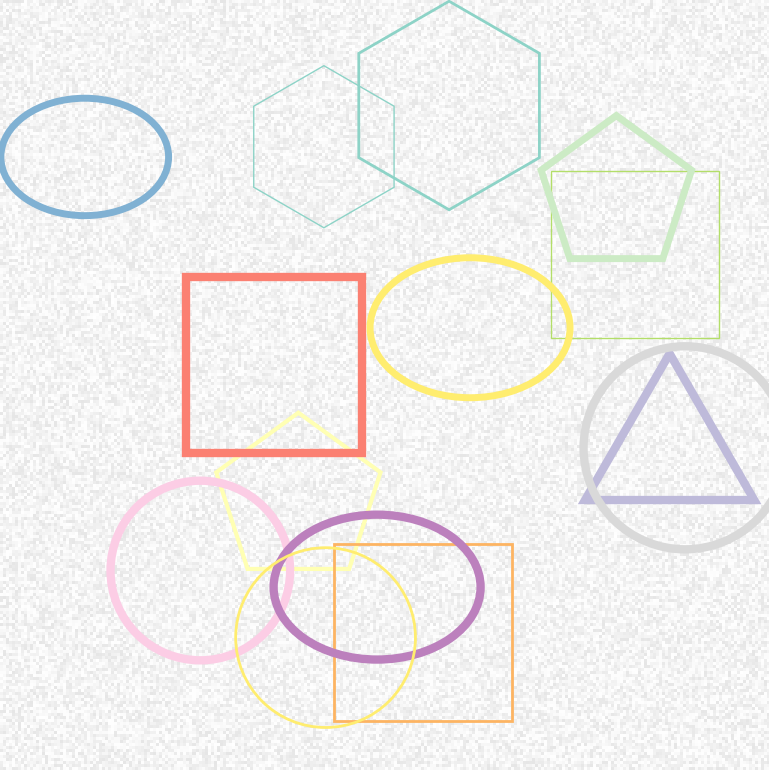[{"shape": "hexagon", "thickness": 1, "radius": 0.68, "center": [0.583, 0.863]}, {"shape": "hexagon", "thickness": 0.5, "radius": 0.53, "center": [0.421, 0.809]}, {"shape": "pentagon", "thickness": 1.5, "radius": 0.56, "center": [0.387, 0.352]}, {"shape": "triangle", "thickness": 3, "radius": 0.63, "center": [0.87, 0.414]}, {"shape": "square", "thickness": 3, "radius": 0.57, "center": [0.356, 0.525]}, {"shape": "oval", "thickness": 2.5, "radius": 0.54, "center": [0.11, 0.796]}, {"shape": "square", "thickness": 1, "radius": 0.58, "center": [0.549, 0.178]}, {"shape": "square", "thickness": 0.5, "radius": 0.54, "center": [0.825, 0.669]}, {"shape": "circle", "thickness": 3, "radius": 0.58, "center": [0.26, 0.259]}, {"shape": "circle", "thickness": 3, "radius": 0.66, "center": [0.89, 0.418]}, {"shape": "oval", "thickness": 3, "radius": 0.67, "center": [0.49, 0.238]}, {"shape": "pentagon", "thickness": 2.5, "radius": 0.51, "center": [0.8, 0.747]}, {"shape": "circle", "thickness": 1, "radius": 0.58, "center": [0.423, 0.172]}, {"shape": "oval", "thickness": 2.5, "radius": 0.65, "center": [0.61, 0.574]}]